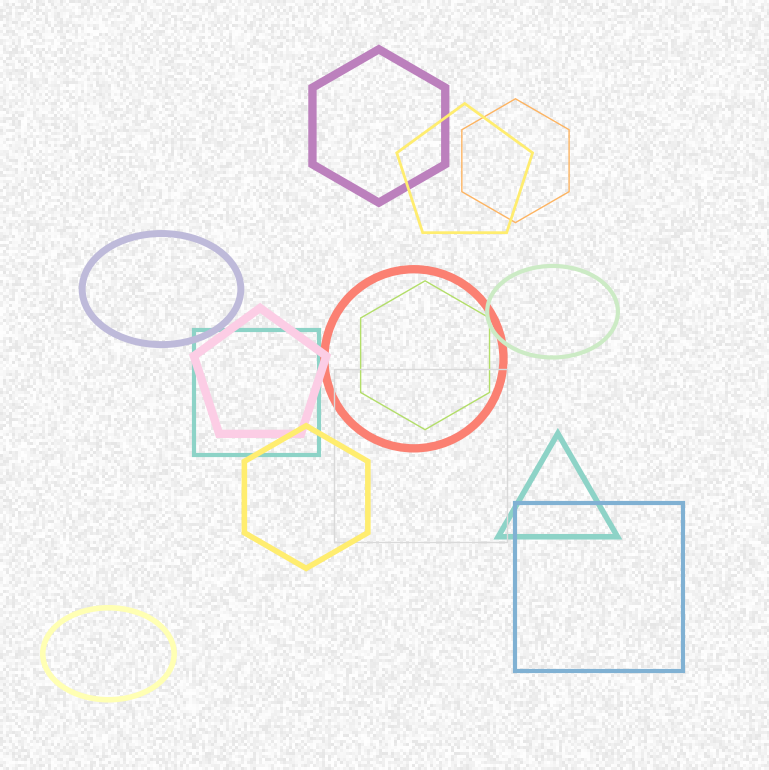[{"shape": "square", "thickness": 1.5, "radius": 0.41, "center": [0.333, 0.49]}, {"shape": "triangle", "thickness": 2, "radius": 0.45, "center": [0.724, 0.348]}, {"shape": "oval", "thickness": 2, "radius": 0.43, "center": [0.141, 0.151]}, {"shape": "oval", "thickness": 2.5, "radius": 0.52, "center": [0.21, 0.625]}, {"shape": "circle", "thickness": 3, "radius": 0.58, "center": [0.538, 0.534]}, {"shape": "square", "thickness": 1.5, "radius": 0.54, "center": [0.777, 0.238]}, {"shape": "hexagon", "thickness": 0.5, "radius": 0.4, "center": [0.669, 0.791]}, {"shape": "hexagon", "thickness": 0.5, "radius": 0.48, "center": [0.552, 0.539]}, {"shape": "pentagon", "thickness": 3, "radius": 0.45, "center": [0.338, 0.51]}, {"shape": "square", "thickness": 0.5, "radius": 0.56, "center": [0.546, 0.408]}, {"shape": "hexagon", "thickness": 3, "radius": 0.5, "center": [0.492, 0.836]}, {"shape": "oval", "thickness": 1.5, "radius": 0.42, "center": [0.718, 0.595]}, {"shape": "hexagon", "thickness": 2, "radius": 0.46, "center": [0.398, 0.354]}, {"shape": "pentagon", "thickness": 1, "radius": 0.46, "center": [0.603, 0.773]}]